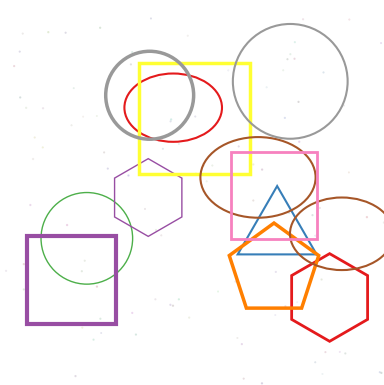[{"shape": "oval", "thickness": 1.5, "radius": 0.63, "center": [0.45, 0.72]}, {"shape": "hexagon", "thickness": 2, "radius": 0.57, "center": [0.856, 0.227]}, {"shape": "triangle", "thickness": 1.5, "radius": 0.59, "center": [0.72, 0.398]}, {"shape": "circle", "thickness": 1, "radius": 0.59, "center": [0.226, 0.381]}, {"shape": "hexagon", "thickness": 1, "radius": 0.5, "center": [0.385, 0.487]}, {"shape": "square", "thickness": 3, "radius": 0.58, "center": [0.186, 0.273]}, {"shape": "pentagon", "thickness": 2.5, "radius": 0.61, "center": [0.712, 0.298]}, {"shape": "square", "thickness": 2.5, "radius": 0.72, "center": [0.504, 0.693]}, {"shape": "oval", "thickness": 1.5, "radius": 0.67, "center": [0.888, 0.393]}, {"shape": "oval", "thickness": 1.5, "radius": 0.75, "center": [0.67, 0.539]}, {"shape": "square", "thickness": 2, "radius": 0.56, "center": [0.711, 0.492]}, {"shape": "circle", "thickness": 2.5, "radius": 0.57, "center": [0.389, 0.753]}, {"shape": "circle", "thickness": 1.5, "radius": 0.75, "center": [0.754, 0.789]}]